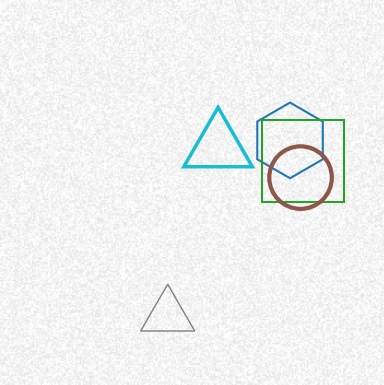[{"shape": "hexagon", "thickness": 1.5, "radius": 0.49, "center": [0.753, 0.635]}, {"shape": "square", "thickness": 1.5, "radius": 0.53, "center": [0.787, 0.581]}, {"shape": "circle", "thickness": 3, "radius": 0.41, "center": [0.781, 0.539]}, {"shape": "triangle", "thickness": 1, "radius": 0.41, "center": [0.436, 0.181]}, {"shape": "triangle", "thickness": 2.5, "radius": 0.51, "center": [0.566, 0.618]}]